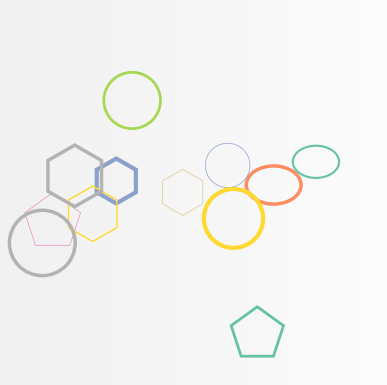[{"shape": "pentagon", "thickness": 2, "radius": 0.36, "center": [0.664, 0.132]}, {"shape": "oval", "thickness": 1.5, "radius": 0.3, "center": [0.815, 0.58]}, {"shape": "oval", "thickness": 2.5, "radius": 0.35, "center": [0.706, 0.519]}, {"shape": "hexagon", "thickness": 3, "radius": 0.29, "center": [0.3, 0.53]}, {"shape": "circle", "thickness": 0.5, "radius": 0.29, "center": [0.587, 0.57]}, {"shape": "pentagon", "thickness": 0.5, "radius": 0.38, "center": [0.136, 0.424]}, {"shape": "circle", "thickness": 2, "radius": 0.37, "center": [0.341, 0.739]}, {"shape": "circle", "thickness": 3, "radius": 0.38, "center": [0.603, 0.433]}, {"shape": "hexagon", "thickness": 1, "radius": 0.36, "center": [0.239, 0.445]}, {"shape": "hexagon", "thickness": 0.5, "radius": 0.3, "center": [0.471, 0.5]}, {"shape": "circle", "thickness": 2.5, "radius": 0.42, "center": [0.109, 0.369]}, {"shape": "hexagon", "thickness": 2.5, "radius": 0.4, "center": [0.193, 0.543]}]